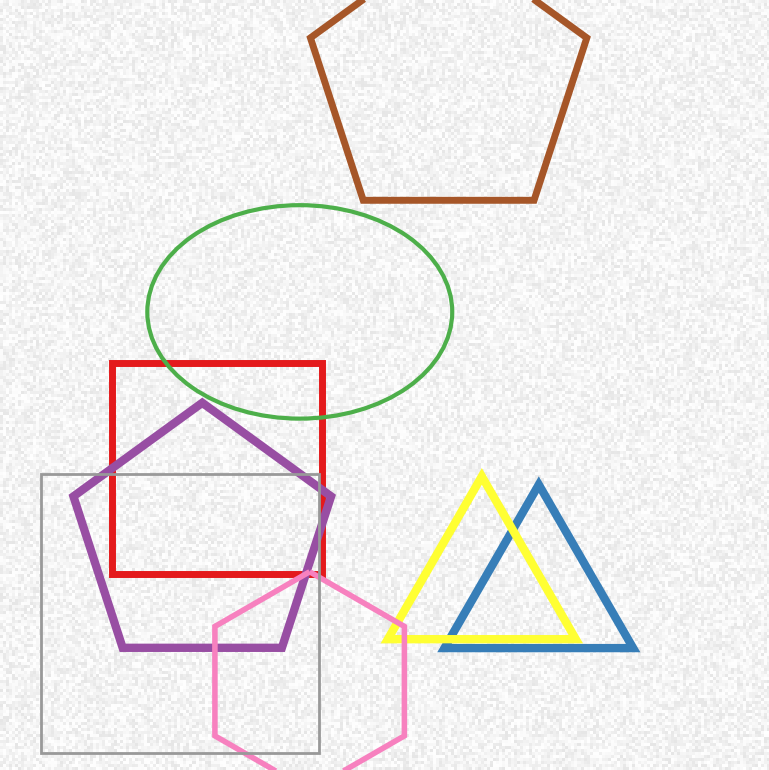[{"shape": "square", "thickness": 2.5, "radius": 0.68, "center": [0.281, 0.392]}, {"shape": "triangle", "thickness": 3, "radius": 0.71, "center": [0.7, 0.229]}, {"shape": "oval", "thickness": 1.5, "radius": 0.99, "center": [0.389, 0.595]}, {"shape": "pentagon", "thickness": 3, "radius": 0.88, "center": [0.263, 0.301]}, {"shape": "triangle", "thickness": 3, "radius": 0.7, "center": [0.626, 0.24]}, {"shape": "pentagon", "thickness": 2.5, "radius": 0.94, "center": [0.583, 0.893]}, {"shape": "hexagon", "thickness": 2, "radius": 0.71, "center": [0.402, 0.115]}, {"shape": "square", "thickness": 1, "radius": 0.9, "center": [0.233, 0.203]}]